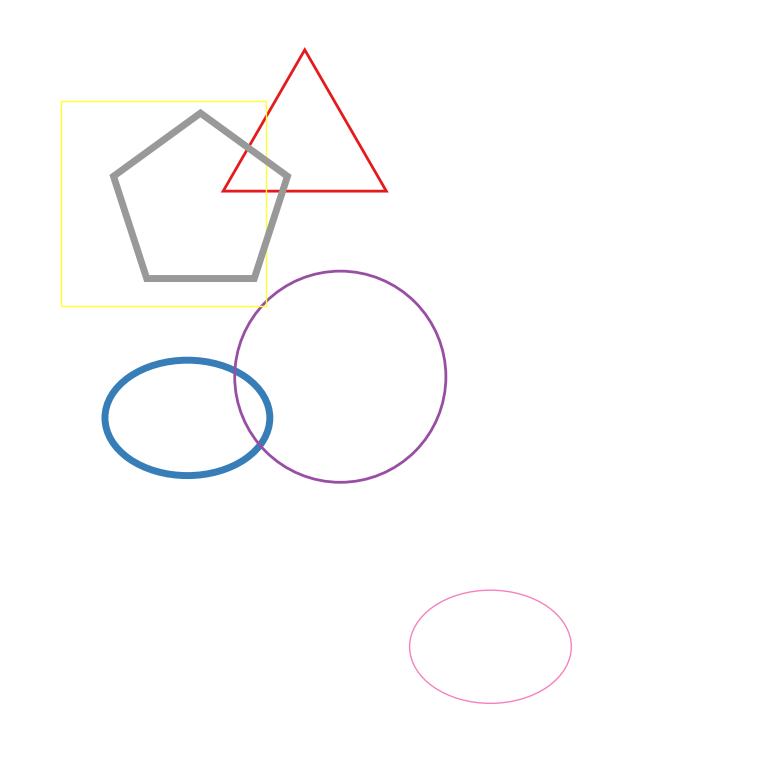[{"shape": "triangle", "thickness": 1, "radius": 0.61, "center": [0.396, 0.813]}, {"shape": "oval", "thickness": 2.5, "radius": 0.54, "center": [0.243, 0.457]}, {"shape": "circle", "thickness": 1, "radius": 0.69, "center": [0.442, 0.511]}, {"shape": "square", "thickness": 0.5, "radius": 0.66, "center": [0.213, 0.736]}, {"shape": "oval", "thickness": 0.5, "radius": 0.53, "center": [0.637, 0.16]}, {"shape": "pentagon", "thickness": 2.5, "radius": 0.59, "center": [0.26, 0.734]}]